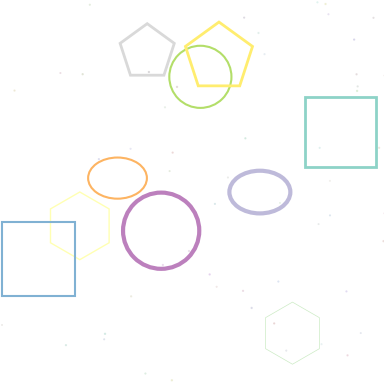[{"shape": "square", "thickness": 2, "radius": 0.46, "center": [0.885, 0.657]}, {"shape": "hexagon", "thickness": 1, "radius": 0.44, "center": [0.207, 0.413]}, {"shape": "oval", "thickness": 3, "radius": 0.4, "center": [0.675, 0.501]}, {"shape": "square", "thickness": 1.5, "radius": 0.48, "center": [0.101, 0.327]}, {"shape": "oval", "thickness": 1.5, "radius": 0.38, "center": [0.305, 0.537]}, {"shape": "circle", "thickness": 1.5, "radius": 0.4, "center": [0.52, 0.8]}, {"shape": "pentagon", "thickness": 2, "radius": 0.37, "center": [0.382, 0.865]}, {"shape": "circle", "thickness": 3, "radius": 0.49, "center": [0.419, 0.401]}, {"shape": "hexagon", "thickness": 0.5, "radius": 0.4, "center": [0.76, 0.135]}, {"shape": "pentagon", "thickness": 2, "radius": 0.46, "center": [0.569, 0.851]}]